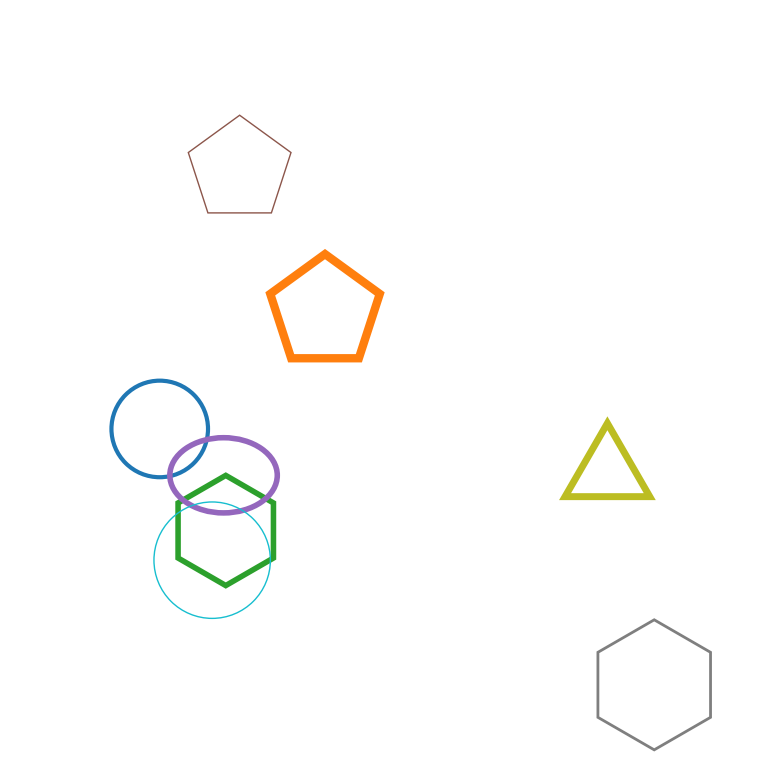[{"shape": "circle", "thickness": 1.5, "radius": 0.31, "center": [0.207, 0.443]}, {"shape": "pentagon", "thickness": 3, "radius": 0.37, "center": [0.422, 0.595]}, {"shape": "hexagon", "thickness": 2, "radius": 0.36, "center": [0.293, 0.311]}, {"shape": "oval", "thickness": 2, "radius": 0.35, "center": [0.29, 0.383]}, {"shape": "pentagon", "thickness": 0.5, "radius": 0.35, "center": [0.311, 0.78]}, {"shape": "hexagon", "thickness": 1, "radius": 0.42, "center": [0.85, 0.111]}, {"shape": "triangle", "thickness": 2.5, "radius": 0.32, "center": [0.789, 0.387]}, {"shape": "circle", "thickness": 0.5, "radius": 0.38, "center": [0.276, 0.272]}]